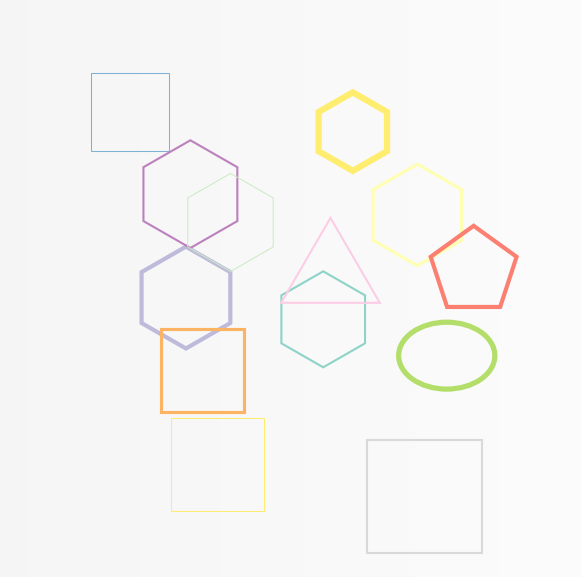[{"shape": "hexagon", "thickness": 1, "radius": 0.42, "center": [0.556, 0.446]}, {"shape": "hexagon", "thickness": 1.5, "radius": 0.44, "center": [0.718, 0.627]}, {"shape": "hexagon", "thickness": 2, "radius": 0.44, "center": [0.32, 0.484]}, {"shape": "pentagon", "thickness": 2, "radius": 0.39, "center": [0.815, 0.53]}, {"shape": "square", "thickness": 0.5, "radius": 0.34, "center": [0.223, 0.805]}, {"shape": "square", "thickness": 1.5, "radius": 0.36, "center": [0.349, 0.358]}, {"shape": "oval", "thickness": 2.5, "radius": 0.41, "center": [0.769, 0.383]}, {"shape": "triangle", "thickness": 1, "radius": 0.49, "center": [0.569, 0.524]}, {"shape": "square", "thickness": 1, "radius": 0.49, "center": [0.731, 0.139]}, {"shape": "hexagon", "thickness": 1, "radius": 0.47, "center": [0.328, 0.663]}, {"shape": "hexagon", "thickness": 0.5, "radius": 0.42, "center": [0.397, 0.614]}, {"shape": "hexagon", "thickness": 3, "radius": 0.34, "center": [0.607, 0.771]}, {"shape": "square", "thickness": 0.5, "radius": 0.4, "center": [0.374, 0.195]}]